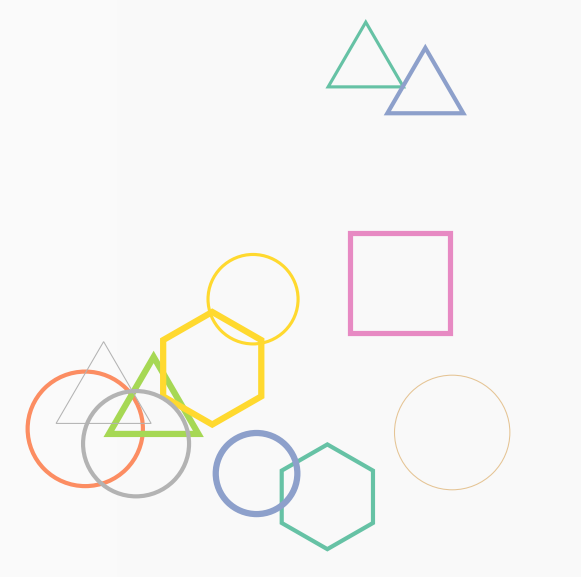[{"shape": "triangle", "thickness": 1.5, "radius": 0.37, "center": [0.629, 0.886]}, {"shape": "hexagon", "thickness": 2, "radius": 0.45, "center": [0.563, 0.139]}, {"shape": "circle", "thickness": 2, "radius": 0.5, "center": [0.147, 0.257]}, {"shape": "circle", "thickness": 3, "radius": 0.35, "center": [0.441, 0.179]}, {"shape": "triangle", "thickness": 2, "radius": 0.38, "center": [0.732, 0.841]}, {"shape": "square", "thickness": 2.5, "radius": 0.43, "center": [0.688, 0.509]}, {"shape": "triangle", "thickness": 3, "radius": 0.44, "center": [0.264, 0.292]}, {"shape": "hexagon", "thickness": 3, "radius": 0.49, "center": [0.365, 0.362]}, {"shape": "circle", "thickness": 1.5, "radius": 0.39, "center": [0.435, 0.481]}, {"shape": "circle", "thickness": 0.5, "radius": 0.5, "center": [0.778, 0.25]}, {"shape": "circle", "thickness": 2, "radius": 0.46, "center": [0.234, 0.231]}, {"shape": "triangle", "thickness": 0.5, "radius": 0.47, "center": [0.178, 0.313]}]